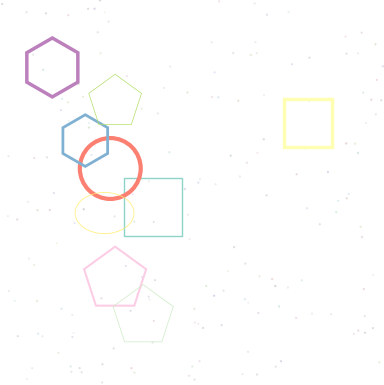[{"shape": "square", "thickness": 1, "radius": 0.38, "center": [0.397, 0.462]}, {"shape": "square", "thickness": 2.5, "radius": 0.31, "center": [0.801, 0.681]}, {"shape": "circle", "thickness": 3, "radius": 0.4, "center": [0.286, 0.562]}, {"shape": "hexagon", "thickness": 2, "radius": 0.34, "center": [0.221, 0.635]}, {"shape": "pentagon", "thickness": 0.5, "radius": 0.36, "center": [0.299, 0.735]}, {"shape": "pentagon", "thickness": 1.5, "radius": 0.42, "center": [0.299, 0.275]}, {"shape": "hexagon", "thickness": 2.5, "radius": 0.38, "center": [0.136, 0.825]}, {"shape": "pentagon", "thickness": 0.5, "radius": 0.41, "center": [0.372, 0.178]}, {"shape": "oval", "thickness": 0.5, "radius": 0.38, "center": [0.272, 0.447]}]